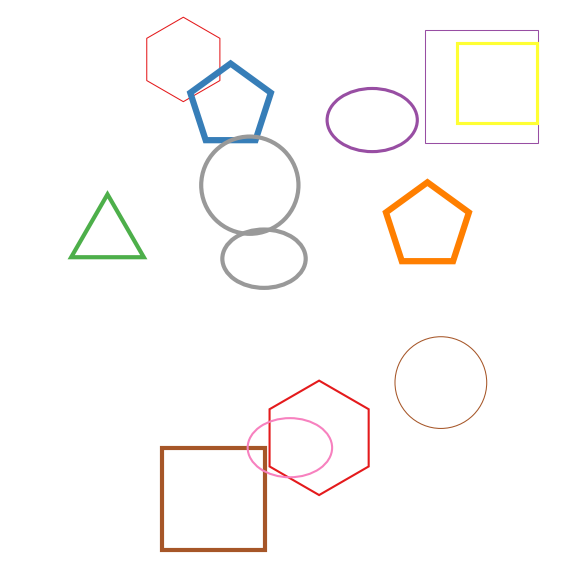[{"shape": "hexagon", "thickness": 0.5, "radius": 0.37, "center": [0.317, 0.896]}, {"shape": "hexagon", "thickness": 1, "radius": 0.5, "center": [0.553, 0.241]}, {"shape": "pentagon", "thickness": 3, "radius": 0.37, "center": [0.399, 0.816]}, {"shape": "triangle", "thickness": 2, "radius": 0.36, "center": [0.186, 0.59]}, {"shape": "oval", "thickness": 1.5, "radius": 0.39, "center": [0.644, 0.791]}, {"shape": "square", "thickness": 0.5, "radius": 0.49, "center": [0.833, 0.85]}, {"shape": "pentagon", "thickness": 3, "radius": 0.38, "center": [0.74, 0.608]}, {"shape": "square", "thickness": 1.5, "radius": 0.35, "center": [0.861, 0.855]}, {"shape": "circle", "thickness": 0.5, "radius": 0.4, "center": [0.763, 0.337]}, {"shape": "square", "thickness": 2, "radius": 0.44, "center": [0.37, 0.135]}, {"shape": "oval", "thickness": 1, "radius": 0.37, "center": [0.502, 0.224]}, {"shape": "oval", "thickness": 2, "radius": 0.36, "center": [0.457, 0.551]}, {"shape": "circle", "thickness": 2, "radius": 0.42, "center": [0.433, 0.678]}]